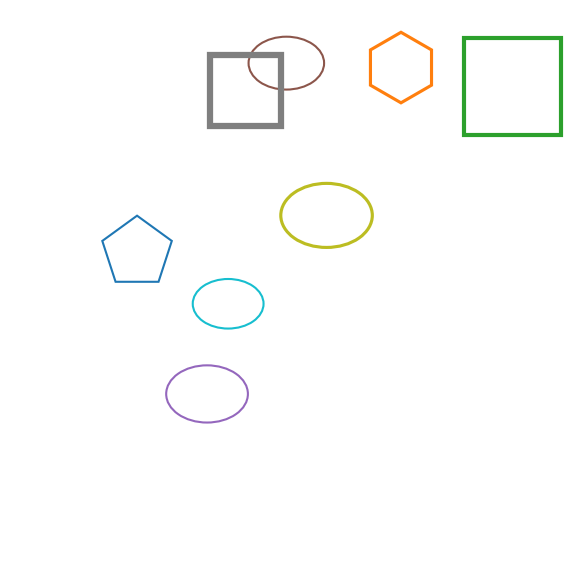[{"shape": "pentagon", "thickness": 1, "radius": 0.32, "center": [0.237, 0.562]}, {"shape": "hexagon", "thickness": 1.5, "radius": 0.31, "center": [0.694, 0.882]}, {"shape": "square", "thickness": 2, "radius": 0.42, "center": [0.887, 0.849]}, {"shape": "oval", "thickness": 1, "radius": 0.35, "center": [0.359, 0.317]}, {"shape": "oval", "thickness": 1, "radius": 0.33, "center": [0.496, 0.89]}, {"shape": "square", "thickness": 3, "radius": 0.3, "center": [0.425, 0.842]}, {"shape": "oval", "thickness": 1.5, "radius": 0.4, "center": [0.565, 0.626]}, {"shape": "oval", "thickness": 1, "radius": 0.31, "center": [0.395, 0.473]}]